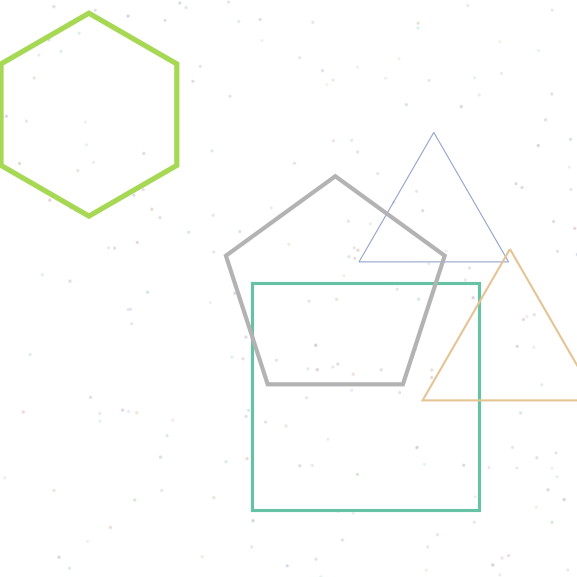[{"shape": "square", "thickness": 1.5, "radius": 0.99, "center": [0.633, 0.313]}, {"shape": "triangle", "thickness": 0.5, "radius": 0.75, "center": [0.751, 0.62]}, {"shape": "hexagon", "thickness": 2.5, "radius": 0.88, "center": [0.154, 0.801]}, {"shape": "triangle", "thickness": 1, "radius": 0.87, "center": [0.883, 0.393]}, {"shape": "pentagon", "thickness": 2, "radius": 1.0, "center": [0.581, 0.495]}]